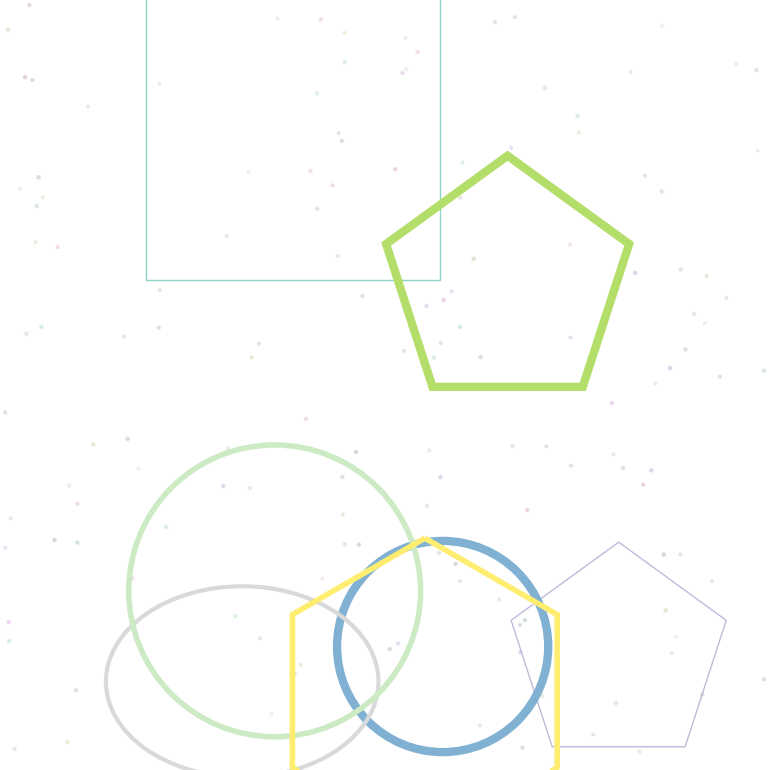[{"shape": "square", "thickness": 0.5, "radius": 0.95, "center": [0.381, 0.827]}, {"shape": "pentagon", "thickness": 0.5, "radius": 0.73, "center": [0.803, 0.149]}, {"shape": "circle", "thickness": 3, "radius": 0.69, "center": [0.575, 0.16]}, {"shape": "pentagon", "thickness": 3, "radius": 0.83, "center": [0.659, 0.632]}, {"shape": "oval", "thickness": 1.5, "radius": 0.88, "center": [0.315, 0.115]}, {"shape": "circle", "thickness": 2, "radius": 0.95, "center": [0.357, 0.233]}, {"shape": "hexagon", "thickness": 2, "radius": 0.99, "center": [0.552, 0.103]}]